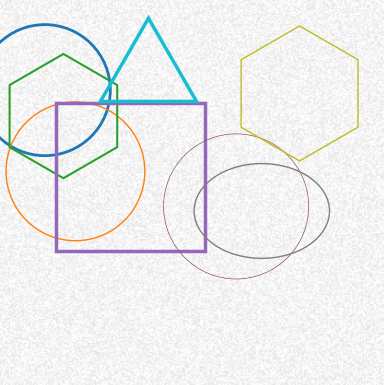[{"shape": "circle", "thickness": 2, "radius": 0.85, "center": [0.116, 0.766]}, {"shape": "circle", "thickness": 1, "radius": 0.9, "center": [0.196, 0.555]}, {"shape": "hexagon", "thickness": 1.5, "radius": 0.81, "center": [0.165, 0.698]}, {"shape": "square", "thickness": 2.5, "radius": 0.96, "center": [0.339, 0.541]}, {"shape": "circle", "thickness": 0.5, "radius": 0.94, "center": [0.613, 0.464]}, {"shape": "oval", "thickness": 1, "radius": 0.88, "center": [0.68, 0.452]}, {"shape": "hexagon", "thickness": 1, "radius": 0.88, "center": [0.778, 0.757]}, {"shape": "triangle", "thickness": 2.5, "radius": 0.72, "center": [0.386, 0.809]}]